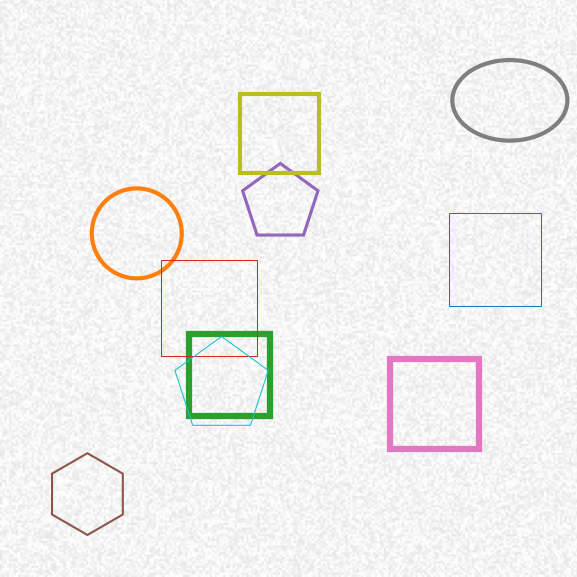[{"shape": "square", "thickness": 0.5, "radius": 0.4, "center": [0.857, 0.55]}, {"shape": "circle", "thickness": 2, "radius": 0.39, "center": [0.237, 0.595]}, {"shape": "square", "thickness": 3, "radius": 0.35, "center": [0.398, 0.349]}, {"shape": "square", "thickness": 0.5, "radius": 0.41, "center": [0.362, 0.466]}, {"shape": "pentagon", "thickness": 1.5, "radius": 0.34, "center": [0.485, 0.648]}, {"shape": "hexagon", "thickness": 1, "radius": 0.35, "center": [0.151, 0.144]}, {"shape": "square", "thickness": 3, "radius": 0.39, "center": [0.752, 0.3]}, {"shape": "oval", "thickness": 2, "radius": 0.5, "center": [0.883, 0.825]}, {"shape": "square", "thickness": 2, "radius": 0.34, "center": [0.484, 0.768]}, {"shape": "pentagon", "thickness": 0.5, "radius": 0.43, "center": [0.384, 0.331]}]